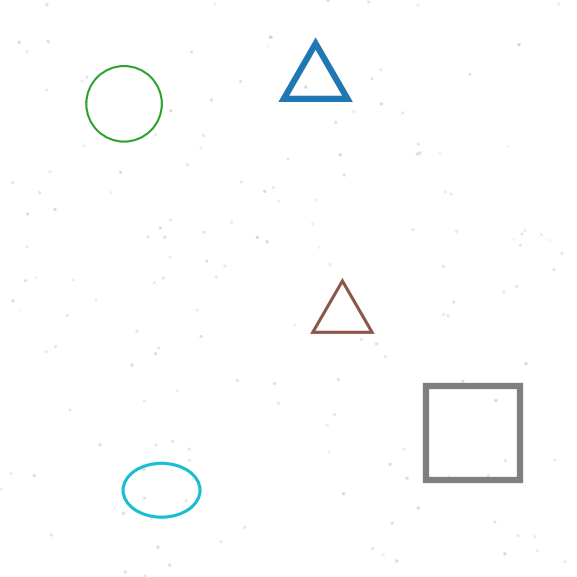[{"shape": "triangle", "thickness": 3, "radius": 0.32, "center": [0.547, 0.86]}, {"shape": "circle", "thickness": 1, "radius": 0.33, "center": [0.215, 0.819]}, {"shape": "triangle", "thickness": 1.5, "radius": 0.3, "center": [0.593, 0.453]}, {"shape": "square", "thickness": 3, "radius": 0.41, "center": [0.818, 0.25]}, {"shape": "oval", "thickness": 1.5, "radius": 0.33, "center": [0.28, 0.15]}]